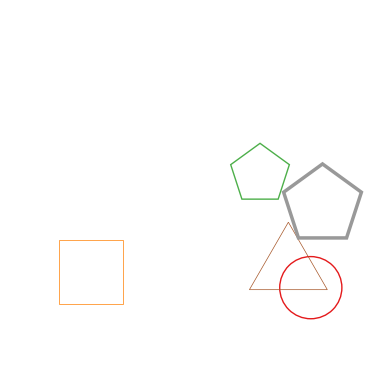[{"shape": "circle", "thickness": 1, "radius": 0.4, "center": [0.807, 0.253]}, {"shape": "pentagon", "thickness": 1, "radius": 0.4, "center": [0.675, 0.548]}, {"shape": "square", "thickness": 0.5, "radius": 0.42, "center": [0.237, 0.294]}, {"shape": "triangle", "thickness": 0.5, "radius": 0.58, "center": [0.749, 0.306]}, {"shape": "pentagon", "thickness": 2.5, "radius": 0.53, "center": [0.838, 0.468]}]